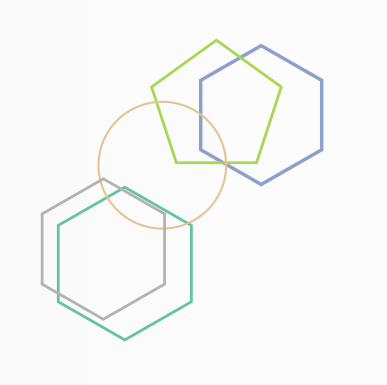[{"shape": "hexagon", "thickness": 2, "radius": 0.99, "center": [0.322, 0.315]}, {"shape": "hexagon", "thickness": 2.5, "radius": 0.9, "center": [0.674, 0.701]}, {"shape": "pentagon", "thickness": 2, "radius": 0.88, "center": [0.559, 0.72]}, {"shape": "circle", "thickness": 1.5, "radius": 0.82, "center": [0.419, 0.571]}, {"shape": "hexagon", "thickness": 2, "radius": 0.91, "center": [0.267, 0.353]}]